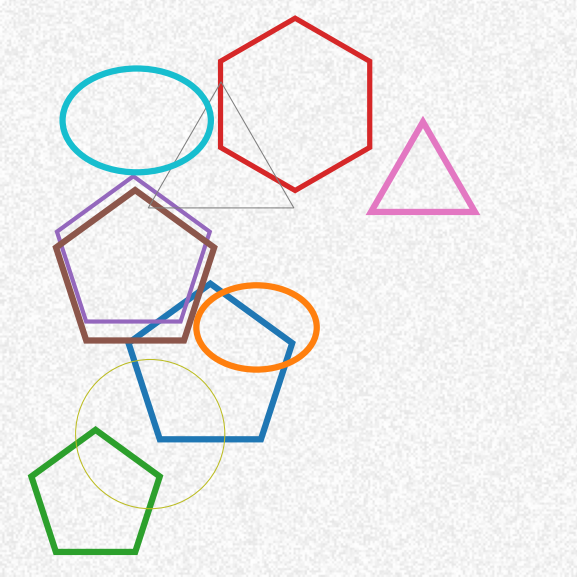[{"shape": "pentagon", "thickness": 3, "radius": 0.75, "center": [0.364, 0.359]}, {"shape": "oval", "thickness": 3, "radius": 0.52, "center": [0.444, 0.432]}, {"shape": "pentagon", "thickness": 3, "radius": 0.58, "center": [0.165, 0.138]}, {"shape": "hexagon", "thickness": 2.5, "radius": 0.75, "center": [0.511, 0.818]}, {"shape": "pentagon", "thickness": 2, "radius": 0.7, "center": [0.231, 0.555]}, {"shape": "pentagon", "thickness": 3, "radius": 0.72, "center": [0.234, 0.526]}, {"shape": "triangle", "thickness": 3, "radius": 0.52, "center": [0.732, 0.684]}, {"shape": "triangle", "thickness": 0.5, "radius": 0.73, "center": [0.383, 0.712]}, {"shape": "circle", "thickness": 0.5, "radius": 0.65, "center": [0.26, 0.247]}, {"shape": "oval", "thickness": 3, "radius": 0.64, "center": [0.237, 0.791]}]